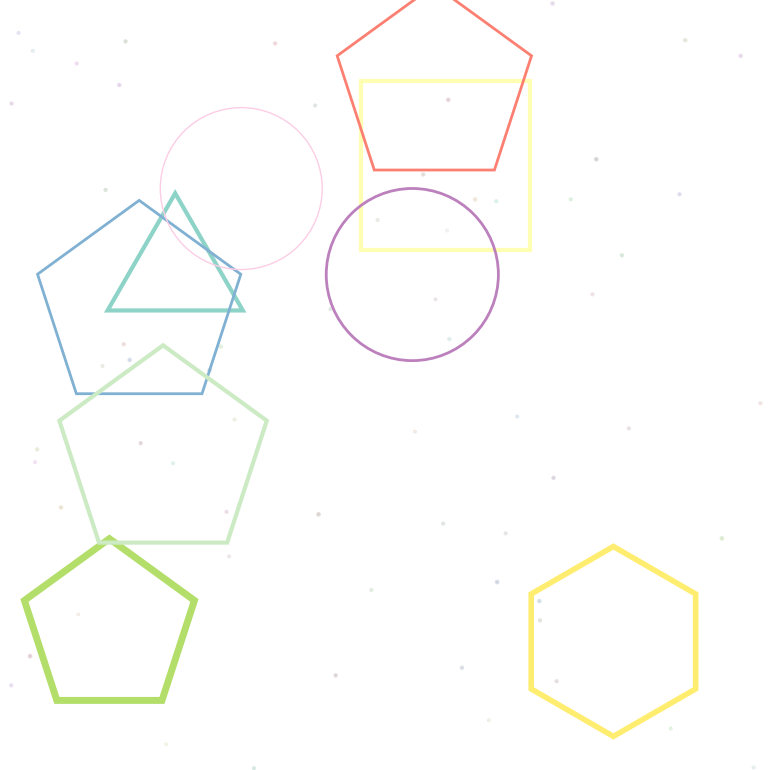[{"shape": "triangle", "thickness": 1.5, "radius": 0.51, "center": [0.228, 0.648]}, {"shape": "square", "thickness": 1.5, "radius": 0.55, "center": [0.578, 0.785]}, {"shape": "pentagon", "thickness": 1, "radius": 0.66, "center": [0.564, 0.887]}, {"shape": "pentagon", "thickness": 1, "radius": 0.69, "center": [0.181, 0.601]}, {"shape": "pentagon", "thickness": 2.5, "radius": 0.58, "center": [0.142, 0.184]}, {"shape": "circle", "thickness": 0.5, "radius": 0.53, "center": [0.313, 0.755]}, {"shape": "circle", "thickness": 1, "radius": 0.56, "center": [0.535, 0.643]}, {"shape": "pentagon", "thickness": 1.5, "radius": 0.71, "center": [0.212, 0.41]}, {"shape": "hexagon", "thickness": 2, "radius": 0.62, "center": [0.797, 0.167]}]